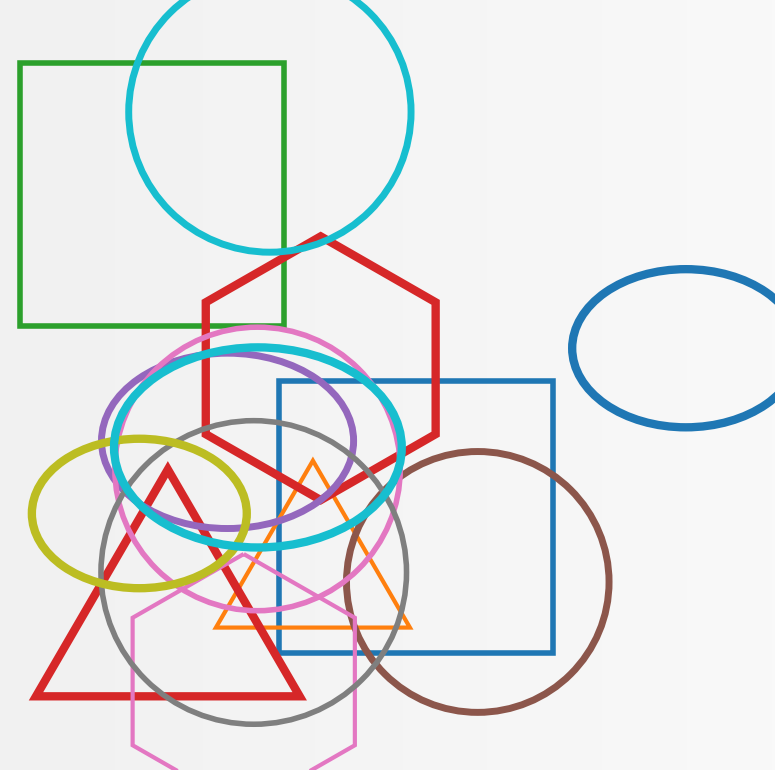[{"shape": "oval", "thickness": 3, "radius": 0.73, "center": [0.885, 0.548]}, {"shape": "square", "thickness": 2, "radius": 0.88, "center": [0.537, 0.328]}, {"shape": "triangle", "thickness": 1.5, "radius": 0.72, "center": [0.404, 0.257]}, {"shape": "square", "thickness": 2, "radius": 0.85, "center": [0.196, 0.747]}, {"shape": "triangle", "thickness": 3, "radius": 0.98, "center": [0.217, 0.194]}, {"shape": "hexagon", "thickness": 3, "radius": 0.86, "center": [0.414, 0.522]}, {"shape": "oval", "thickness": 2.5, "radius": 0.81, "center": [0.294, 0.427]}, {"shape": "circle", "thickness": 2.5, "radius": 0.85, "center": [0.616, 0.244]}, {"shape": "hexagon", "thickness": 1.5, "radius": 0.83, "center": [0.314, 0.115]}, {"shape": "circle", "thickness": 2, "radius": 0.92, "center": [0.332, 0.391]}, {"shape": "circle", "thickness": 2, "radius": 0.99, "center": [0.327, 0.257]}, {"shape": "oval", "thickness": 3, "radius": 0.69, "center": [0.18, 0.333]}, {"shape": "circle", "thickness": 2.5, "radius": 0.91, "center": [0.348, 0.855]}, {"shape": "oval", "thickness": 3, "radius": 0.93, "center": [0.333, 0.419]}]